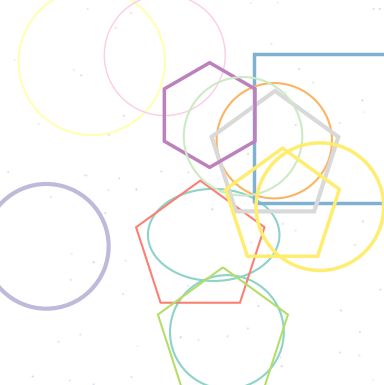[{"shape": "oval", "thickness": 1.5, "radius": 0.85, "center": [0.555, 0.39]}, {"shape": "circle", "thickness": 1.5, "radius": 0.74, "center": [0.589, 0.138]}, {"shape": "circle", "thickness": 1.5, "radius": 0.95, "center": [0.238, 0.839]}, {"shape": "circle", "thickness": 3, "radius": 0.81, "center": [0.12, 0.36]}, {"shape": "pentagon", "thickness": 1.5, "radius": 0.88, "center": [0.52, 0.356]}, {"shape": "square", "thickness": 2.5, "radius": 0.97, "center": [0.854, 0.666]}, {"shape": "circle", "thickness": 1.5, "radius": 0.75, "center": [0.712, 0.634]}, {"shape": "pentagon", "thickness": 1.5, "radius": 0.89, "center": [0.579, 0.128]}, {"shape": "circle", "thickness": 1, "radius": 0.79, "center": [0.428, 0.857]}, {"shape": "pentagon", "thickness": 3, "radius": 0.86, "center": [0.714, 0.591]}, {"shape": "hexagon", "thickness": 2.5, "radius": 0.68, "center": [0.545, 0.701]}, {"shape": "circle", "thickness": 1.5, "radius": 0.77, "center": [0.631, 0.646]}, {"shape": "circle", "thickness": 2.5, "radius": 0.83, "center": [0.831, 0.463]}, {"shape": "pentagon", "thickness": 2.5, "radius": 0.78, "center": [0.734, 0.46]}]